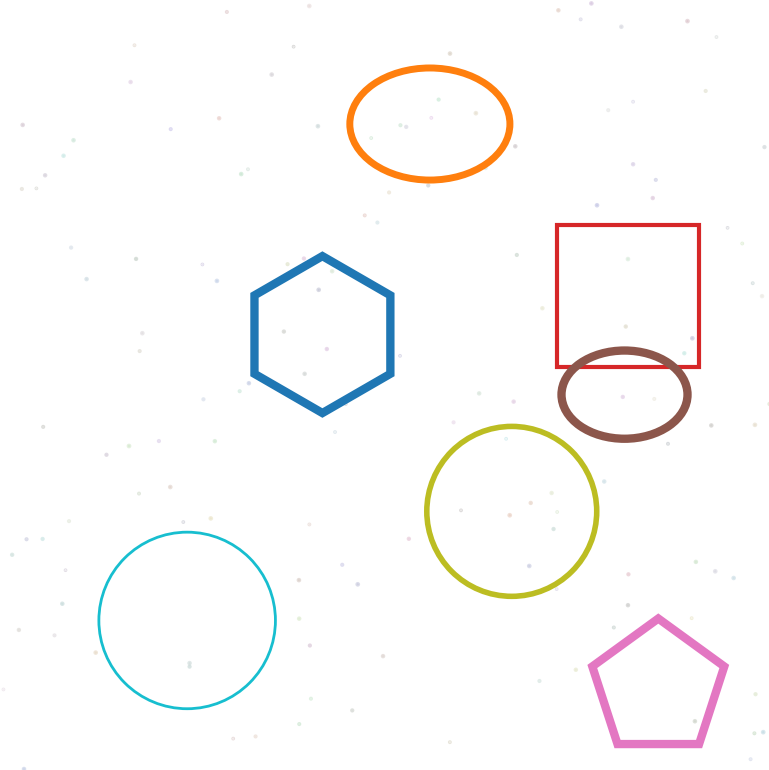[{"shape": "hexagon", "thickness": 3, "radius": 0.51, "center": [0.419, 0.565]}, {"shape": "oval", "thickness": 2.5, "radius": 0.52, "center": [0.558, 0.839]}, {"shape": "square", "thickness": 1.5, "radius": 0.46, "center": [0.816, 0.616]}, {"shape": "oval", "thickness": 3, "radius": 0.41, "center": [0.811, 0.487]}, {"shape": "pentagon", "thickness": 3, "radius": 0.45, "center": [0.855, 0.107]}, {"shape": "circle", "thickness": 2, "radius": 0.55, "center": [0.665, 0.336]}, {"shape": "circle", "thickness": 1, "radius": 0.57, "center": [0.243, 0.194]}]